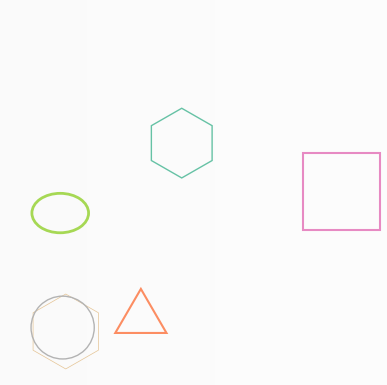[{"shape": "hexagon", "thickness": 1, "radius": 0.45, "center": [0.469, 0.628]}, {"shape": "triangle", "thickness": 1.5, "radius": 0.38, "center": [0.364, 0.173]}, {"shape": "square", "thickness": 1.5, "radius": 0.5, "center": [0.881, 0.503]}, {"shape": "oval", "thickness": 2, "radius": 0.37, "center": [0.155, 0.447]}, {"shape": "hexagon", "thickness": 0.5, "radius": 0.49, "center": [0.17, 0.139]}, {"shape": "circle", "thickness": 1, "radius": 0.41, "center": [0.162, 0.149]}]